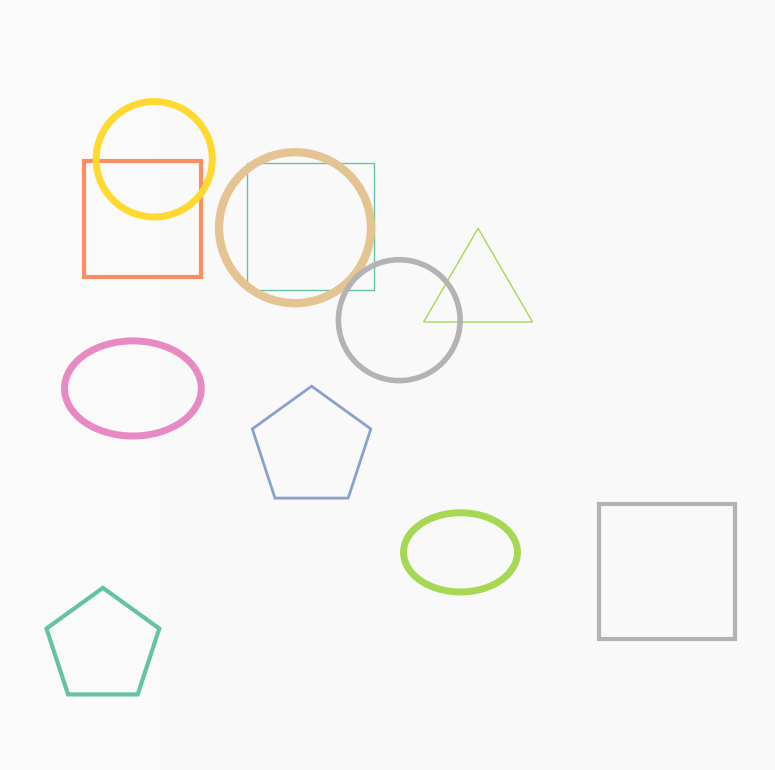[{"shape": "square", "thickness": 0.5, "radius": 0.41, "center": [0.4, 0.706]}, {"shape": "pentagon", "thickness": 1.5, "radius": 0.38, "center": [0.133, 0.16]}, {"shape": "square", "thickness": 1.5, "radius": 0.38, "center": [0.184, 0.715]}, {"shape": "pentagon", "thickness": 1, "radius": 0.4, "center": [0.402, 0.418]}, {"shape": "oval", "thickness": 2.5, "radius": 0.44, "center": [0.171, 0.496]}, {"shape": "triangle", "thickness": 0.5, "radius": 0.41, "center": [0.617, 0.622]}, {"shape": "oval", "thickness": 2.5, "radius": 0.37, "center": [0.594, 0.283]}, {"shape": "circle", "thickness": 2.5, "radius": 0.37, "center": [0.199, 0.793]}, {"shape": "circle", "thickness": 3, "radius": 0.49, "center": [0.381, 0.704]}, {"shape": "circle", "thickness": 2, "radius": 0.39, "center": [0.515, 0.584]}, {"shape": "square", "thickness": 1.5, "radius": 0.44, "center": [0.861, 0.258]}]